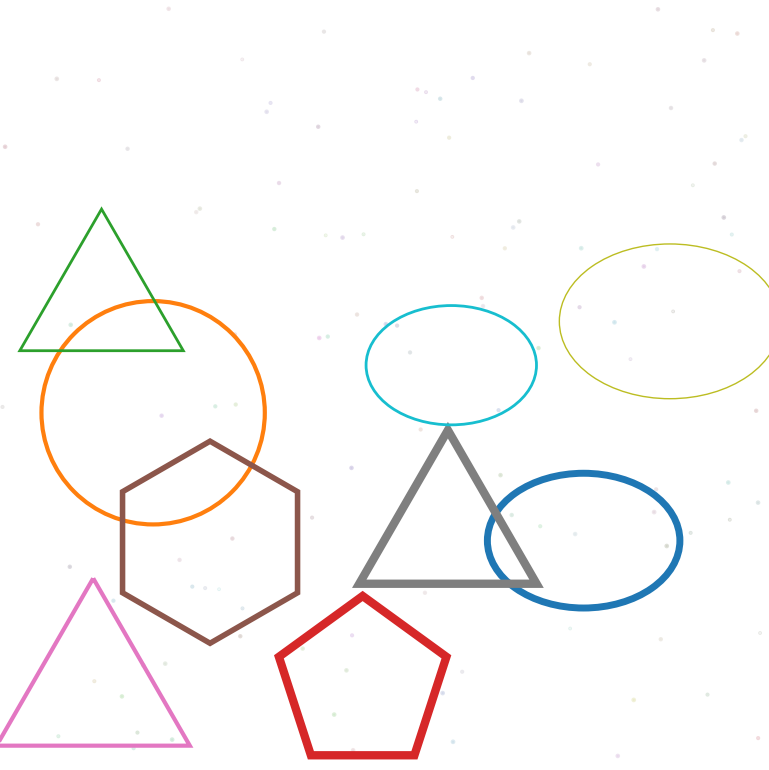[{"shape": "oval", "thickness": 2.5, "radius": 0.63, "center": [0.758, 0.298]}, {"shape": "circle", "thickness": 1.5, "radius": 0.73, "center": [0.199, 0.464]}, {"shape": "triangle", "thickness": 1, "radius": 0.61, "center": [0.132, 0.606]}, {"shape": "pentagon", "thickness": 3, "radius": 0.57, "center": [0.471, 0.112]}, {"shape": "hexagon", "thickness": 2, "radius": 0.66, "center": [0.273, 0.296]}, {"shape": "triangle", "thickness": 1.5, "radius": 0.72, "center": [0.121, 0.104]}, {"shape": "triangle", "thickness": 3, "radius": 0.66, "center": [0.582, 0.308]}, {"shape": "oval", "thickness": 0.5, "radius": 0.72, "center": [0.87, 0.583]}, {"shape": "oval", "thickness": 1, "radius": 0.55, "center": [0.586, 0.526]}]